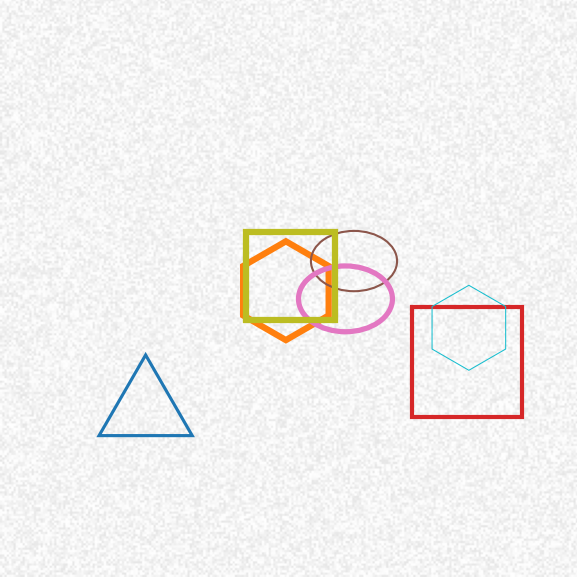[{"shape": "triangle", "thickness": 1.5, "radius": 0.47, "center": [0.252, 0.291]}, {"shape": "hexagon", "thickness": 3, "radius": 0.43, "center": [0.495, 0.496]}, {"shape": "square", "thickness": 2, "radius": 0.47, "center": [0.809, 0.372]}, {"shape": "oval", "thickness": 1, "radius": 0.37, "center": [0.613, 0.547]}, {"shape": "oval", "thickness": 2.5, "radius": 0.41, "center": [0.598, 0.482]}, {"shape": "square", "thickness": 3, "radius": 0.38, "center": [0.503, 0.521]}, {"shape": "hexagon", "thickness": 0.5, "radius": 0.37, "center": [0.812, 0.432]}]